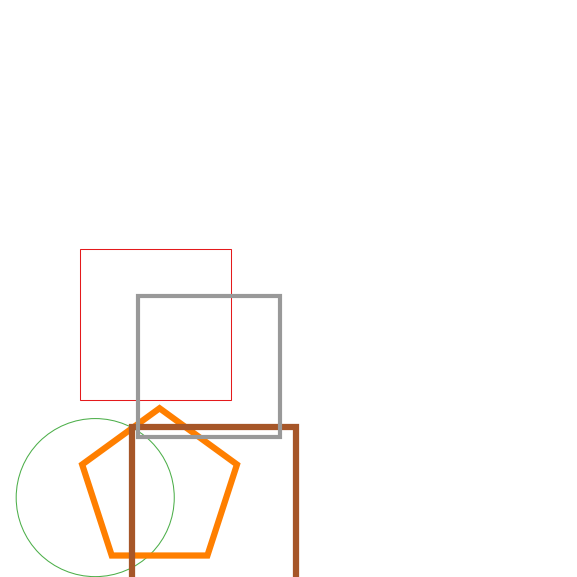[{"shape": "square", "thickness": 0.5, "radius": 0.65, "center": [0.269, 0.437]}, {"shape": "circle", "thickness": 0.5, "radius": 0.68, "center": [0.165, 0.137]}, {"shape": "pentagon", "thickness": 3, "radius": 0.7, "center": [0.276, 0.151]}, {"shape": "square", "thickness": 3, "radius": 0.71, "center": [0.37, 0.117]}, {"shape": "square", "thickness": 2, "radius": 0.61, "center": [0.362, 0.364]}]